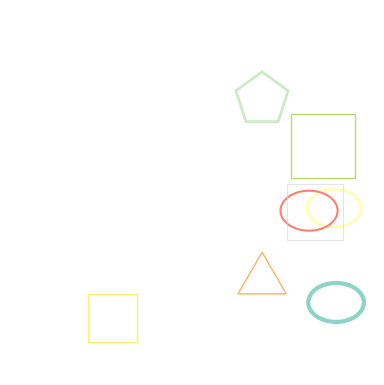[{"shape": "oval", "thickness": 3, "radius": 0.36, "center": [0.873, 0.214]}, {"shape": "oval", "thickness": 2, "radius": 0.35, "center": [0.868, 0.46]}, {"shape": "oval", "thickness": 1.5, "radius": 0.37, "center": [0.803, 0.453]}, {"shape": "triangle", "thickness": 1, "radius": 0.36, "center": [0.681, 0.273]}, {"shape": "square", "thickness": 1, "radius": 0.41, "center": [0.838, 0.621]}, {"shape": "square", "thickness": 0.5, "radius": 0.36, "center": [0.818, 0.449]}, {"shape": "pentagon", "thickness": 2, "radius": 0.36, "center": [0.681, 0.742]}, {"shape": "square", "thickness": 1, "radius": 0.31, "center": [0.292, 0.174]}]